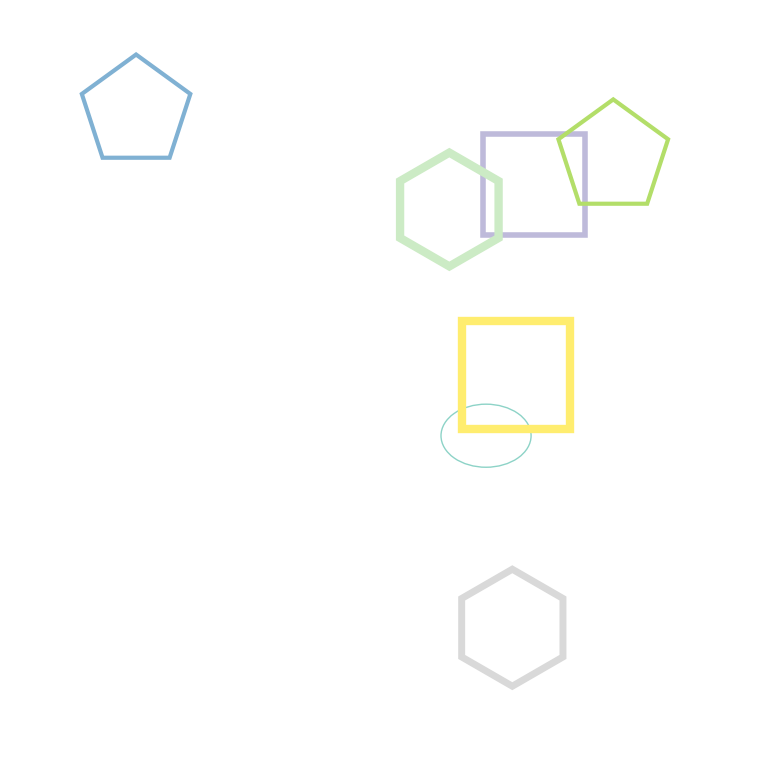[{"shape": "oval", "thickness": 0.5, "radius": 0.29, "center": [0.631, 0.434]}, {"shape": "square", "thickness": 2, "radius": 0.33, "center": [0.694, 0.76]}, {"shape": "pentagon", "thickness": 1.5, "radius": 0.37, "center": [0.177, 0.855]}, {"shape": "pentagon", "thickness": 1.5, "radius": 0.37, "center": [0.796, 0.796]}, {"shape": "hexagon", "thickness": 2.5, "radius": 0.38, "center": [0.665, 0.185]}, {"shape": "hexagon", "thickness": 3, "radius": 0.37, "center": [0.584, 0.728]}, {"shape": "square", "thickness": 3, "radius": 0.35, "center": [0.67, 0.513]}]